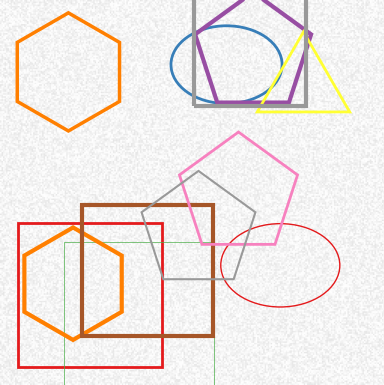[{"shape": "oval", "thickness": 1, "radius": 0.77, "center": [0.728, 0.311]}, {"shape": "square", "thickness": 2, "radius": 0.94, "center": [0.234, 0.234]}, {"shape": "oval", "thickness": 2, "radius": 0.72, "center": [0.588, 0.832]}, {"shape": "square", "thickness": 0.5, "radius": 0.98, "center": [0.361, 0.176]}, {"shape": "pentagon", "thickness": 3, "radius": 0.79, "center": [0.657, 0.862]}, {"shape": "hexagon", "thickness": 3, "radius": 0.73, "center": [0.19, 0.263]}, {"shape": "hexagon", "thickness": 2.5, "radius": 0.77, "center": [0.178, 0.813]}, {"shape": "triangle", "thickness": 2, "radius": 0.69, "center": [0.788, 0.779]}, {"shape": "square", "thickness": 3, "radius": 0.85, "center": [0.383, 0.297]}, {"shape": "pentagon", "thickness": 2, "radius": 0.81, "center": [0.619, 0.496]}, {"shape": "square", "thickness": 3, "radius": 0.73, "center": [0.648, 0.87]}, {"shape": "pentagon", "thickness": 1.5, "radius": 0.78, "center": [0.516, 0.401]}]